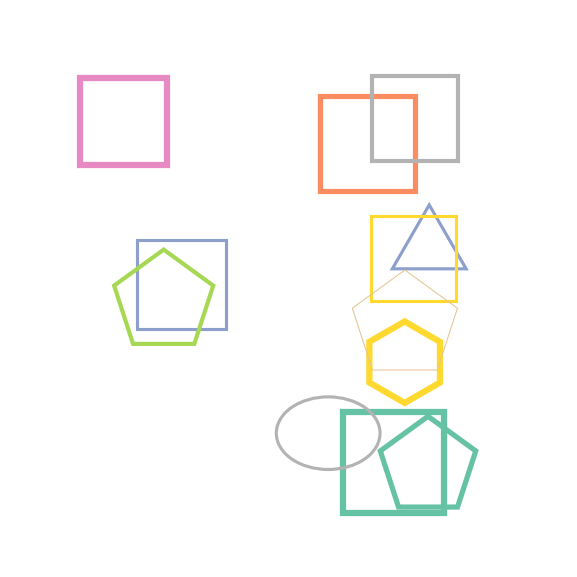[{"shape": "square", "thickness": 3, "radius": 0.44, "center": [0.682, 0.198]}, {"shape": "pentagon", "thickness": 2.5, "radius": 0.43, "center": [0.741, 0.191]}, {"shape": "square", "thickness": 2.5, "radius": 0.41, "center": [0.636, 0.751]}, {"shape": "triangle", "thickness": 1.5, "radius": 0.37, "center": [0.743, 0.571]}, {"shape": "square", "thickness": 1.5, "radius": 0.38, "center": [0.314, 0.506]}, {"shape": "square", "thickness": 3, "radius": 0.38, "center": [0.215, 0.788]}, {"shape": "pentagon", "thickness": 2, "radius": 0.45, "center": [0.283, 0.477]}, {"shape": "hexagon", "thickness": 3, "radius": 0.35, "center": [0.701, 0.372]}, {"shape": "square", "thickness": 1.5, "radius": 0.37, "center": [0.716, 0.551]}, {"shape": "pentagon", "thickness": 0.5, "radius": 0.48, "center": [0.701, 0.436]}, {"shape": "oval", "thickness": 1.5, "radius": 0.45, "center": [0.568, 0.249]}, {"shape": "square", "thickness": 2, "radius": 0.37, "center": [0.719, 0.794]}]